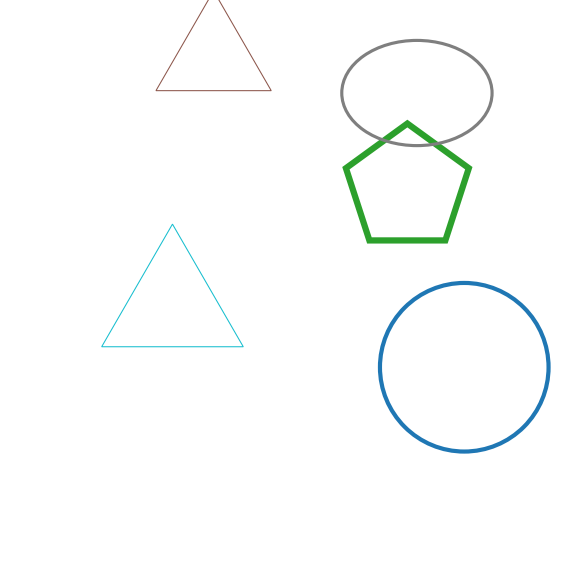[{"shape": "circle", "thickness": 2, "radius": 0.73, "center": [0.804, 0.363]}, {"shape": "pentagon", "thickness": 3, "radius": 0.56, "center": [0.705, 0.673]}, {"shape": "triangle", "thickness": 0.5, "radius": 0.58, "center": [0.37, 0.9]}, {"shape": "oval", "thickness": 1.5, "radius": 0.65, "center": [0.722, 0.838]}, {"shape": "triangle", "thickness": 0.5, "radius": 0.71, "center": [0.299, 0.469]}]